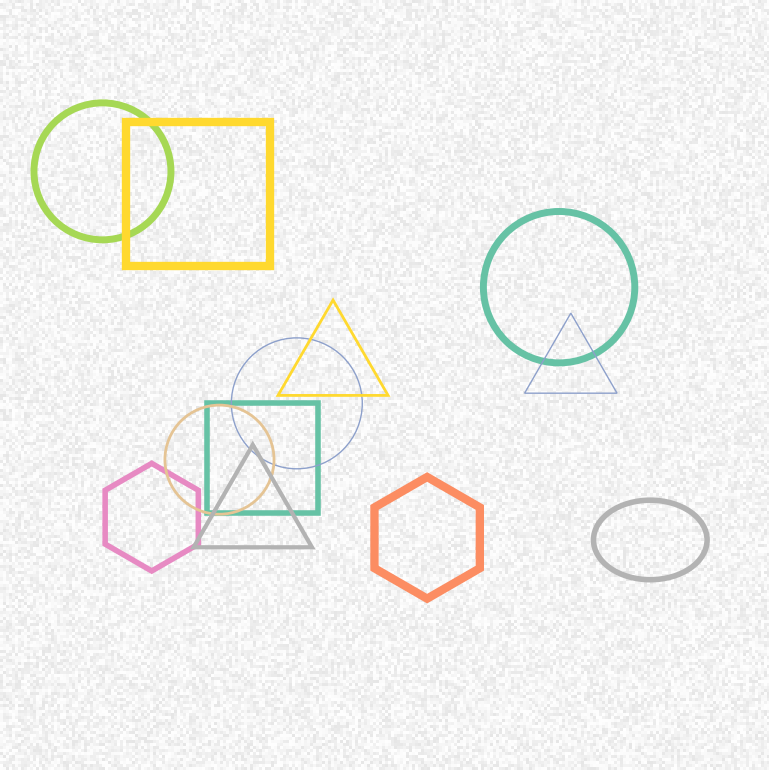[{"shape": "square", "thickness": 2, "radius": 0.36, "center": [0.341, 0.405]}, {"shape": "circle", "thickness": 2.5, "radius": 0.49, "center": [0.726, 0.627]}, {"shape": "hexagon", "thickness": 3, "radius": 0.39, "center": [0.555, 0.302]}, {"shape": "circle", "thickness": 0.5, "radius": 0.43, "center": [0.385, 0.476]}, {"shape": "triangle", "thickness": 0.5, "radius": 0.35, "center": [0.741, 0.524]}, {"shape": "hexagon", "thickness": 2, "radius": 0.35, "center": [0.197, 0.328]}, {"shape": "circle", "thickness": 2.5, "radius": 0.44, "center": [0.133, 0.777]}, {"shape": "square", "thickness": 3, "radius": 0.47, "center": [0.258, 0.748]}, {"shape": "triangle", "thickness": 1, "radius": 0.41, "center": [0.433, 0.528]}, {"shape": "circle", "thickness": 1, "radius": 0.35, "center": [0.285, 0.403]}, {"shape": "oval", "thickness": 2, "radius": 0.37, "center": [0.845, 0.299]}, {"shape": "triangle", "thickness": 1.5, "radius": 0.44, "center": [0.328, 0.334]}]